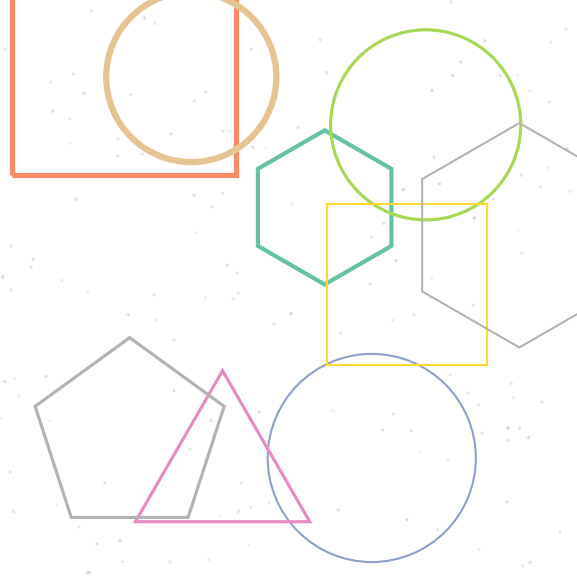[{"shape": "hexagon", "thickness": 2, "radius": 0.67, "center": [0.562, 0.64]}, {"shape": "square", "thickness": 2.5, "radius": 0.97, "center": [0.215, 0.89]}, {"shape": "circle", "thickness": 1, "radius": 0.9, "center": [0.644, 0.206]}, {"shape": "triangle", "thickness": 1.5, "radius": 0.87, "center": [0.385, 0.183]}, {"shape": "circle", "thickness": 1.5, "radius": 0.82, "center": [0.737, 0.783]}, {"shape": "square", "thickness": 1, "radius": 0.7, "center": [0.705, 0.506]}, {"shape": "circle", "thickness": 3, "radius": 0.74, "center": [0.331, 0.866]}, {"shape": "pentagon", "thickness": 1.5, "radius": 0.86, "center": [0.225, 0.242]}, {"shape": "hexagon", "thickness": 1, "radius": 0.97, "center": [0.899, 0.592]}]